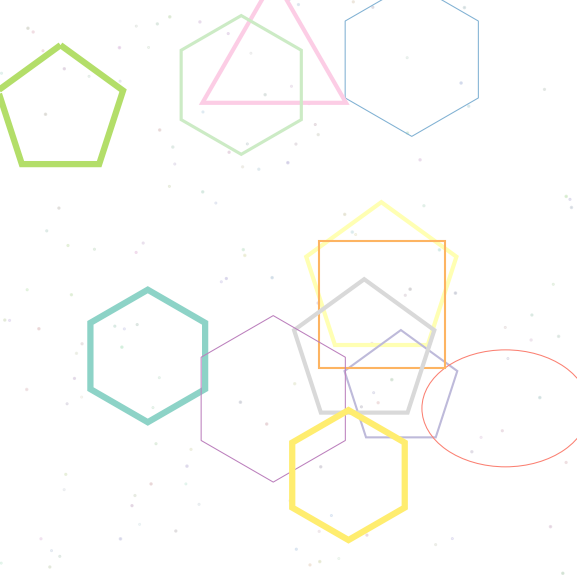[{"shape": "hexagon", "thickness": 3, "radius": 0.57, "center": [0.256, 0.383]}, {"shape": "pentagon", "thickness": 2, "radius": 0.68, "center": [0.66, 0.512]}, {"shape": "pentagon", "thickness": 1, "radius": 0.51, "center": [0.694, 0.325]}, {"shape": "oval", "thickness": 0.5, "radius": 0.72, "center": [0.875, 0.292]}, {"shape": "hexagon", "thickness": 0.5, "radius": 0.67, "center": [0.713, 0.896]}, {"shape": "square", "thickness": 1, "radius": 0.55, "center": [0.661, 0.472]}, {"shape": "pentagon", "thickness": 3, "radius": 0.57, "center": [0.105, 0.807]}, {"shape": "triangle", "thickness": 2, "radius": 0.72, "center": [0.475, 0.893]}, {"shape": "pentagon", "thickness": 2, "radius": 0.64, "center": [0.631, 0.388]}, {"shape": "hexagon", "thickness": 0.5, "radius": 0.72, "center": [0.473, 0.308]}, {"shape": "hexagon", "thickness": 1.5, "radius": 0.6, "center": [0.418, 0.852]}, {"shape": "hexagon", "thickness": 3, "radius": 0.56, "center": [0.603, 0.176]}]